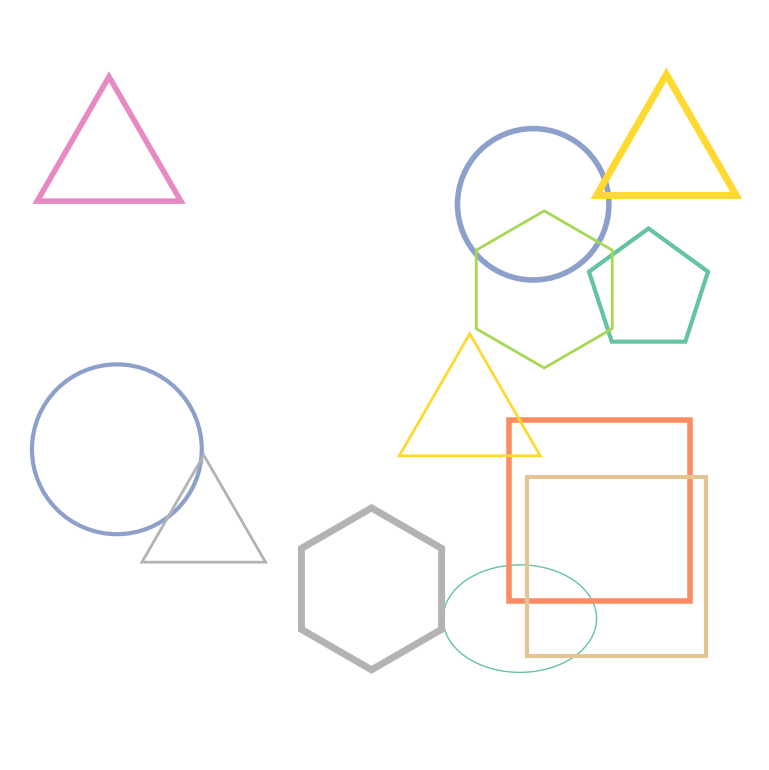[{"shape": "oval", "thickness": 0.5, "radius": 0.5, "center": [0.675, 0.197]}, {"shape": "pentagon", "thickness": 1.5, "radius": 0.41, "center": [0.842, 0.622]}, {"shape": "square", "thickness": 2, "radius": 0.59, "center": [0.779, 0.337]}, {"shape": "circle", "thickness": 2, "radius": 0.49, "center": [0.692, 0.735]}, {"shape": "circle", "thickness": 1.5, "radius": 0.55, "center": [0.152, 0.417]}, {"shape": "triangle", "thickness": 2, "radius": 0.54, "center": [0.142, 0.793]}, {"shape": "hexagon", "thickness": 1, "radius": 0.51, "center": [0.707, 0.624]}, {"shape": "triangle", "thickness": 1, "radius": 0.53, "center": [0.61, 0.461]}, {"shape": "triangle", "thickness": 2.5, "radius": 0.52, "center": [0.865, 0.799]}, {"shape": "square", "thickness": 1.5, "radius": 0.58, "center": [0.801, 0.264]}, {"shape": "hexagon", "thickness": 2.5, "radius": 0.53, "center": [0.483, 0.235]}, {"shape": "triangle", "thickness": 1, "radius": 0.46, "center": [0.265, 0.316]}]